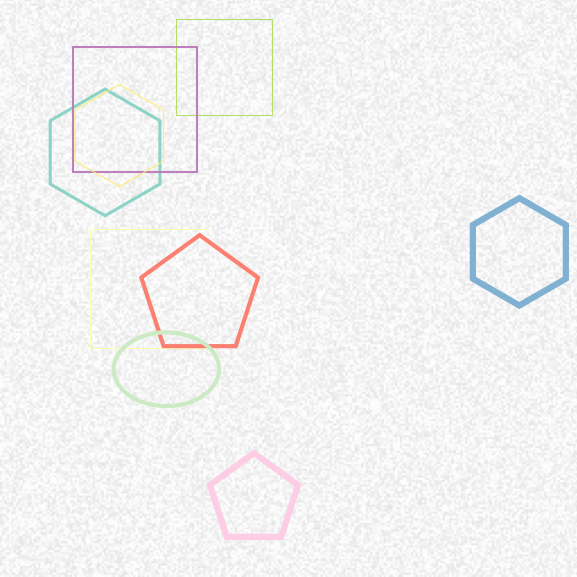[{"shape": "hexagon", "thickness": 1.5, "radius": 0.55, "center": [0.182, 0.735]}, {"shape": "square", "thickness": 0.5, "radius": 0.52, "center": [0.258, 0.5]}, {"shape": "pentagon", "thickness": 2, "radius": 0.53, "center": [0.346, 0.486]}, {"shape": "hexagon", "thickness": 3, "radius": 0.46, "center": [0.899, 0.563]}, {"shape": "square", "thickness": 0.5, "radius": 0.42, "center": [0.389, 0.883]}, {"shape": "pentagon", "thickness": 3, "radius": 0.4, "center": [0.44, 0.134]}, {"shape": "square", "thickness": 1, "radius": 0.54, "center": [0.234, 0.81]}, {"shape": "oval", "thickness": 2, "radius": 0.46, "center": [0.288, 0.36]}, {"shape": "hexagon", "thickness": 0.5, "radius": 0.44, "center": [0.207, 0.765]}]